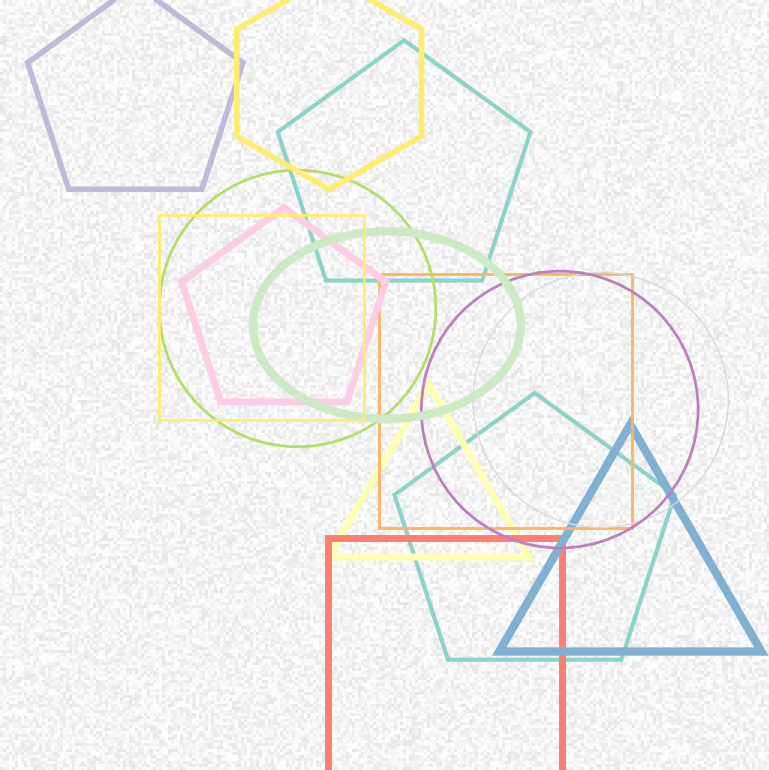[{"shape": "pentagon", "thickness": 1.5, "radius": 0.96, "center": [0.694, 0.298]}, {"shape": "pentagon", "thickness": 1.5, "radius": 0.86, "center": [0.525, 0.775]}, {"shape": "triangle", "thickness": 2.5, "radius": 0.75, "center": [0.557, 0.352]}, {"shape": "pentagon", "thickness": 2, "radius": 0.74, "center": [0.176, 0.873]}, {"shape": "square", "thickness": 2.5, "radius": 0.76, "center": [0.577, 0.15]}, {"shape": "triangle", "thickness": 3, "radius": 0.98, "center": [0.819, 0.252]}, {"shape": "square", "thickness": 1, "radius": 0.82, "center": [0.656, 0.479]}, {"shape": "circle", "thickness": 1, "radius": 0.9, "center": [0.386, 0.599]}, {"shape": "pentagon", "thickness": 2.5, "radius": 0.7, "center": [0.369, 0.591]}, {"shape": "circle", "thickness": 0.5, "radius": 0.83, "center": [0.78, 0.481]}, {"shape": "circle", "thickness": 1, "radius": 0.9, "center": [0.727, 0.468]}, {"shape": "oval", "thickness": 3, "radius": 0.87, "center": [0.502, 0.578]}, {"shape": "hexagon", "thickness": 2, "radius": 0.69, "center": [0.427, 0.893]}, {"shape": "square", "thickness": 1, "radius": 0.67, "center": [0.34, 0.588]}]